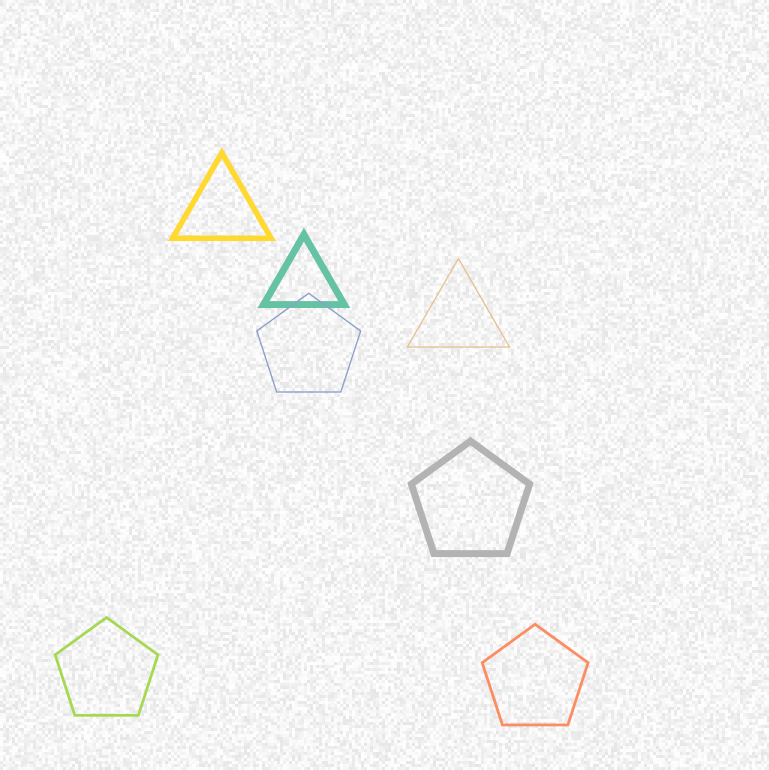[{"shape": "triangle", "thickness": 2.5, "radius": 0.3, "center": [0.395, 0.635]}, {"shape": "pentagon", "thickness": 1, "radius": 0.36, "center": [0.695, 0.117]}, {"shape": "pentagon", "thickness": 0.5, "radius": 0.35, "center": [0.401, 0.548]}, {"shape": "pentagon", "thickness": 1, "radius": 0.35, "center": [0.138, 0.128]}, {"shape": "triangle", "thickness": 2, "radius": 0.37, "center": [0.288, 0.728]}, {"shape": "triangle", "thickness": 0.5, "radius": 0.38, "center": [0.595, 0.588]}, {"shape": "pentagon", "thickness": 2.5, "radius": 0.4, "center": [0.611, 0.346]}]